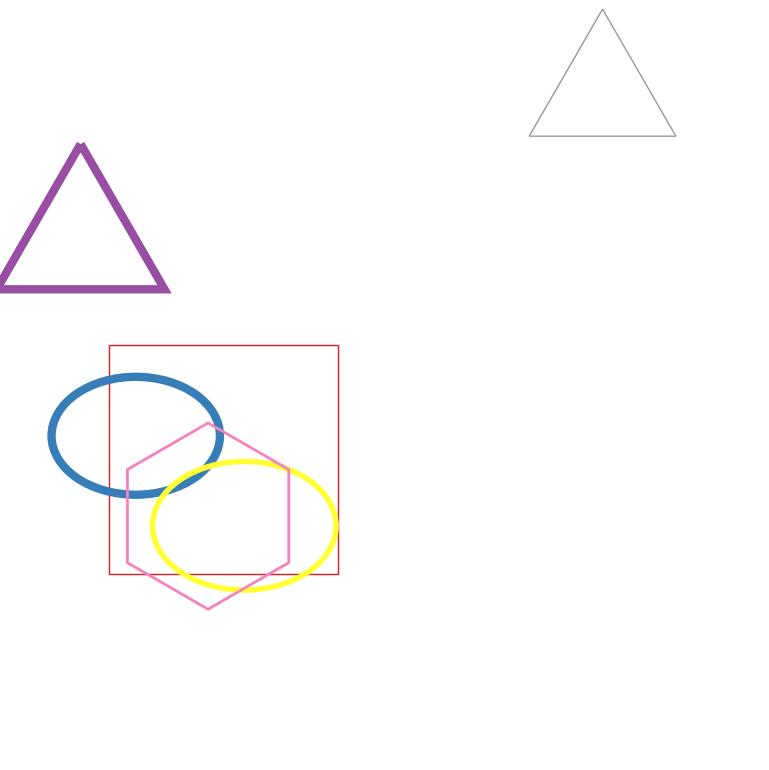[{"shape": "square", "thickness": 0.5, "radius": 0.74, "center": [0.29, 0.403]}, {"shape": "oval", "thickness": 3, "radius": 0.55, "center": [0.176, 0.434]}, {"shape": "triangle", "thickness": 3, "radius": 0.63, "center": [0.105, 0.687]}, {"shape": "oval", "thickness": 2, "radius": 0.6, "center": [0.317, 0.317]}, {"shape": "hexagon", "thickness": 1, "radius": 0.6, "center": [0.27, 0.33]}, {"shape": "triangle", "thickness": 0.5, "radius": 0.55, "center": [0.783, 0.878]}]